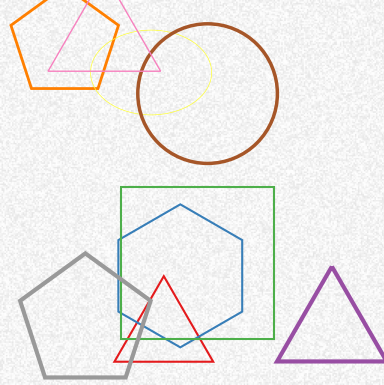[{"shape": "triangle", "thickness": 1.5, "radius": 0.74, "center": [0.425, 0.135]}, {"shape": "hexagon", "thickness": 1.5, "radius": 0.93, "center": [0.468, 0.284]}, {"shape": "square", "thickness": 1.5, "radius": 0.99, "center": [0.513, 0.317]}, {"shape": "triangle", "thickness": 3, "radius": 0.82, "center": [0.862, 0.143]}, {"shape": "pentagon", "thickness": 2, "radius": 0.73, "center": [0.168, 0.889]}, {"shape": "oval", "thickness": 0.5, "radius": 0.79, "center": [0.392, 0.812]}, {"shape": "circle", "thickness": 2.5, "radius": 0.91, "center": [0.539, 0.757]}, {"shape": "triangle", "thickness": 1, "radius": 0.84, "center": [0.271, 0.899]}, {"shape": "pentagon", "thickness": 3, "radius": 0.89, "center": [0.222, 0.164]}]